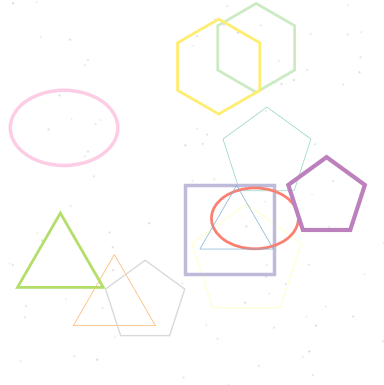[{"shape": "pentagon", "thickness": 0.5, "radius": 0.6, "center": [0.693, 0.602]}, {"shape": "pentagon", "thickness": 0.5, "radius": 0.75, "center": [0.64, 0.321]}, {"shape": "square", "thickness": 2.5, "radius": 0.58, "center": [0.595, 0.403]}, {"shape": "oval", "thickness": 2, "radius": 0.56, "center": [0.662, 0.433]}, {"shape": "triangle", "thickness": 0.5, "radius": 0.55, "center": [0.615, 0.408]}, {"shape": "triangle", "thickness": 0.5, "radius": 0.62, "center": [0.297, 0.216]}, {"shape": "triangle", "thickness": 2, "radius": 0.64, "center": [0.157, 0.318]}, {"shape": "oval", "thickness": 2.5, "radius": 0.7, "center": [0.166, 0.668]}, {"shape": "pentagon", "thickness": 1, "radius": 0.54, "center": [0.377, 0.216]}, {"shape": "pentagon", "thickness": 3, "radius": 0.52, "center": [0.848, 0.487]}, {"shape": "hexagon", "thickness": 2, "radius": 0.58, "center": [0.665, 0.876]}, {"shape": "hexagon", "thickness": 2, "radius": 0.62, "center": [0.568, 0.827]}]